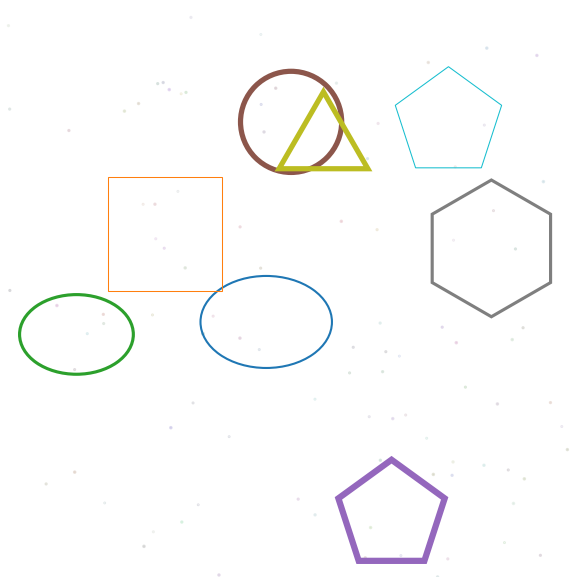[{"shape": "oval", "thickness": 1, "radius": 0.57, "center": [0.461, 0.442]}, {"shape": "square", "thickness": 0.5, "radius": 0.49, "center": [0.285, 0.594]}, {"shape": "oval", "thickness": 1.5, "radius": 0.49, "center": [0.132, 0.42]}, {"shape": "pentagon", "thickness": 3, "radius": 0.48, "center": [0.678, 0.106]}, {"shape": "circle", "thickness": 2.5, "radius": 0.44, "center": [0.504, 0.788]}, {"shape": "hexagon", "thickness": 1.5, "radius": 0.59, "center": [0.851, 0.569]}, {"shape": "triangle", "thickness": 2.5, "radius": 0.44, "center": [0.56, 0.751]}, {"shape": "pentagon", "thickness": 0.5, "radius": 0.48, "center": [0.777, 0.787]}]